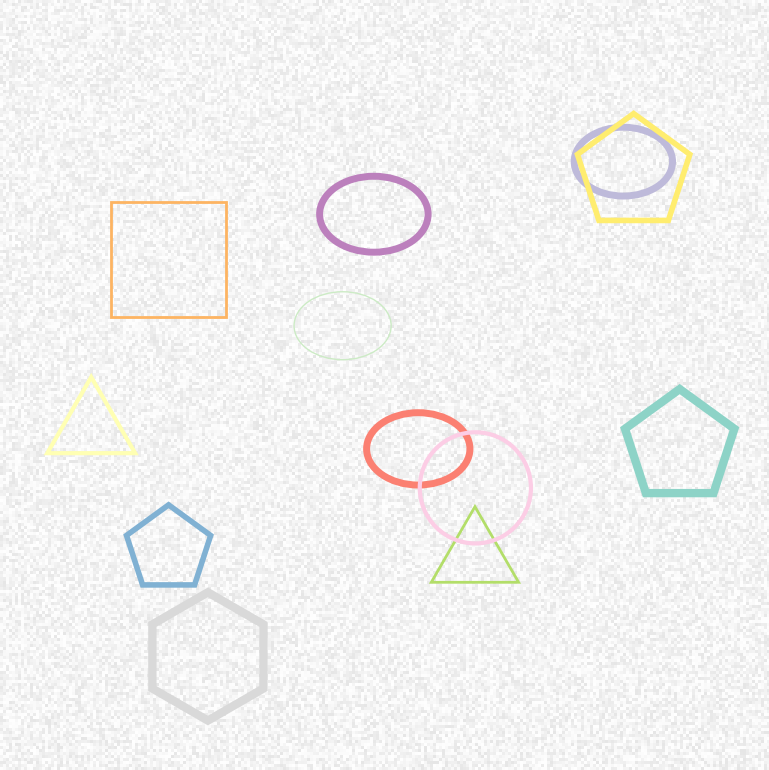[{"shape": "pentagon", "thickness": 3, "radius": 0.37, "center": [0.883, 0.42]}, {"shape": "triangle", "thickness": 1.5, "radius": 0.33, "center": [0.118, 0.444]}, {"shape": "oval", "thickness": 2.5, "radius": 0.32, "center": [0.81, 0.79]}, {"shape": "oval", "thickness": 2.5, "radius": 0.34, "center": [0.543, 0.417]}, {"shape": "pentagon", "thickness": 2, "radius": 0.29, "center": [0.219, 0.287]}, {"shape": "square", "thickness": 1, "radius": 0.37, "center": [0.219, 0.663]}, {"shape": "triangle", "thickness": 1, "radius": 0.33, "center": [0.617, 0.277]}, {"shape": "circle", "thickness": 1.5, "radius": 0.36, "center": [0.617, 0.366]}, {"shape": "hexagon", "thickness": 3, "radius": 0.42, "center": [0.27, 0.147]}, {"shape": "oval", "thickness": 2.5, "radius": 0.35, "center": [0.486, 0.722]}, {"shape": "oval", "thickness": 0.5, "radius": 0.32, "center": [0.445, 0.577]}, {"shape": "pentagon", "thickness": 2, "radius": 0.38, "center": [0.823, 0.776]}]